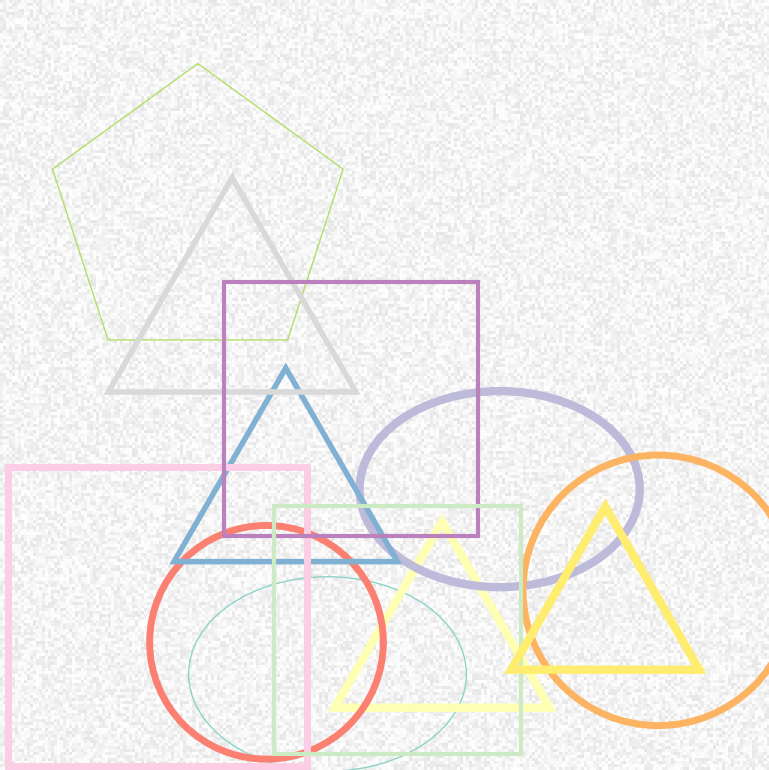[{"shape": "oval", "thickness": 0.5, "radius": 0.9, "center": [0.425, 0.125]}, {"shape": "triangle", "thickness": 3, "radius": 0.81, "center": [0.574, 0.161]}, {"shape": "oval", "thickness": 3, "radius": 0.91, "center": [0.649, 0.365]}, {"shape": "circle", "thickness": 2.5, "radius": 0.76, "center": [0.346, 0.166]}, {"shape": "triangle", "thickness": 2, "radius": 0.84, "center": [0.371, 0.354]}, {"shape": "circle", "thickness": 2.5, "radius": 0.88, "center": [0.855, 0.233]}, {"shape": "pentagon", "thickness": 0.5, "radius": 0.99, "center": [0.257, 0.719]}, {"shape": "square", "thickness": 2.5, "radius": 0.97, "center": [0.204, 0.199]}, {"shape": "triangle", "thickness": 2, "radius": 0.93, "center": [0.301, 0.584]}, {"shape": "square", "thickness": 1.5, "radius": 0.83, "center": [0.456, 0.469]}, {"shape": "square", "thickness": 1.5, "radius": 0.8, "center": [0.516, 0.182]}, {"shape": "triangle", "thickness": 3, "radius": 0.71, "center": [0.786, 0.201]}]